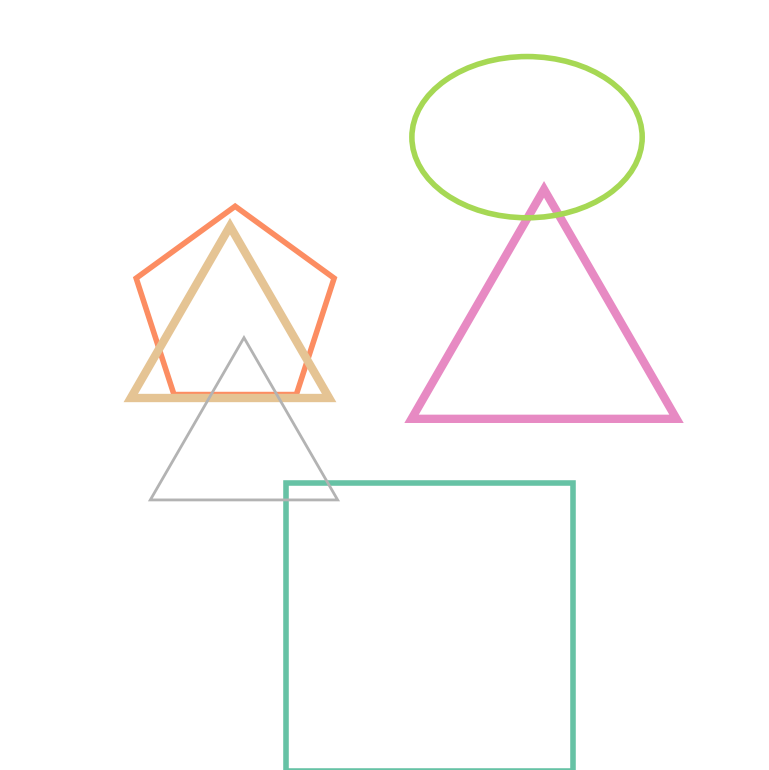[{"shape": "square", "thickness": 2, "radius": 0.93, "center": [0.558, 0.186]}, {"shape": "pentagon", "thickness": 2, "radius": 0.68, "center": [0.305, 0.597]}, {"shape": "triangle", "thickness": 3, "radius": 0.99, "center": [0.707, 0.555]}, {"shape": "oval", "thickness": 2, "radius": 0.75, "center": [0.684, 0.822]}, {"shape": "triangle", "thickness": 3, "radius": 0.74, "center": [0.299, 0.557]}, {"shape": "triangle", "thickness": 1, "radius": 0.7, "center": [0.317, 0.421]}]